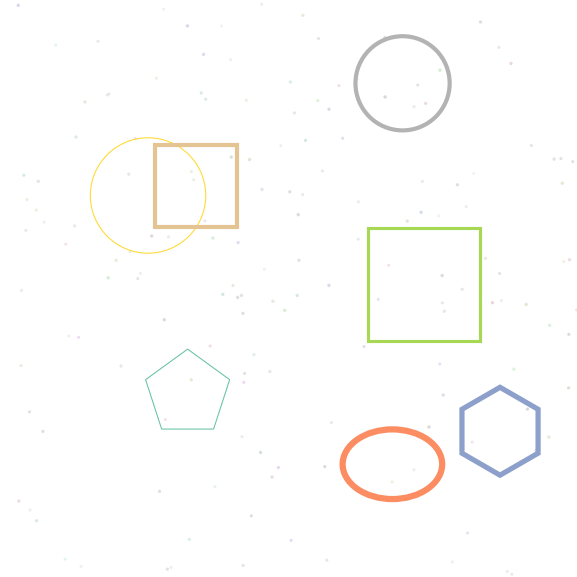[{"shape": "pentagon", "thickness": 0.5, "radius": 0.38, "center": [0.325, 0.318]}, {"shape": "oval", "thickness": 3, "radius": 0.43, "center": [0.679, 0.195]}, {"shape": "hexagon", "thickness": 2.5, "radius": 0.38, "center": [0.866, 0.252]}, {"shape": "square", "thickness": 1.5, "radius": 0.49, "center": [0.734, 0.507]}, {"shape": "circle", "thickness": 0.5, "radius": 0.5, "center": [0.256, 0.661]}, {"shape": "square", "thickness": 2, "radius": 0.35, "center": [0.339, 0.677]}, {"shape": "circle", "thickness": 2, "radius": 0.41, "center": [0.697, 0.855]}]